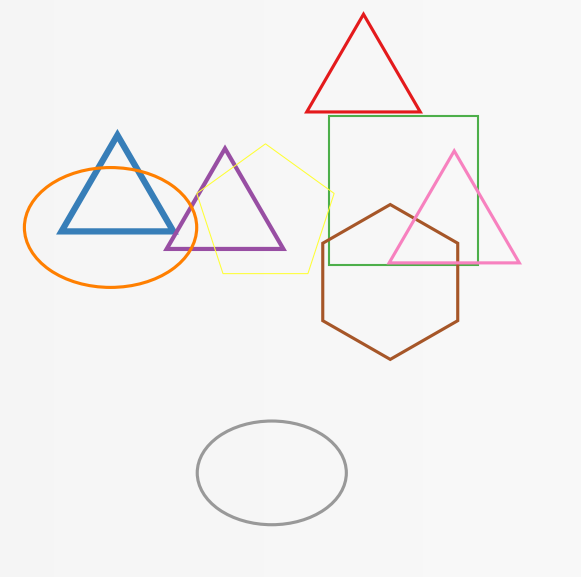[{"shape": "triangle", "thickness": 1.5, "radius": 0.56, "center": [0.625, 0.862]}, {"shape": "triangle", "thickness": 3, "radius": 0.56, "center": [0.202, 0.654]}, {"shape": "square", "thickness": 1, "radius": 0.64, "center": [0.694, 0.669]}, {"shape": "triangle", "thickness": 2, "radius": 0.58, "center": [0.387, 0.626]}, {"shape": "oval", "thickness": 1.5, "radius": 0.74, "center": [0.19, 0.605]}, {"shape": "pentagon", "thickness": 0.5, "radius": 0.62, "center": [0.457, 0.626]}, {"shape": "hexagon", "thickness": 1.5, "radius": 0.67, "center": [0.671, 0.511]}, {"shape": "triangle", "thickness": 1.5, "radius": 0.65, "center": [0.781, 0.609]}, {"shape": "oval", "thickness": 1.5, "radius": 0.64, "center": [0.468, 0.18]}]